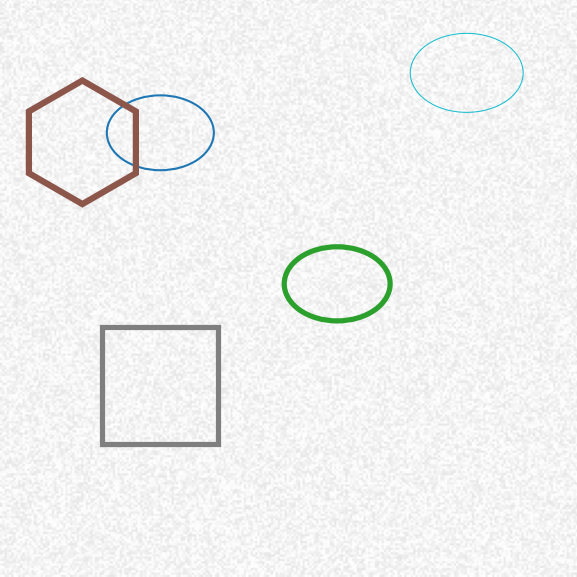[{"shape": "oval", "thickness": 1, "radius": 0.46, "center": [0.278, 0.769]}, {"shape": "oval", "thickness": 2.5, "radius": 0.46, "center": [0.584, 0.508]}, {"shape": "hexagon", "thickness": 3, "radius": 0.53, "center": [0.143, 0.753]}, {"shape": "square", "thickness": 2.5, "radius": 0.51, "center": [0.277, 0.332]}, {"shape": "oval", "thickness": 0.5, "radius": 0.49, "center": [0.808, 0.873]}]